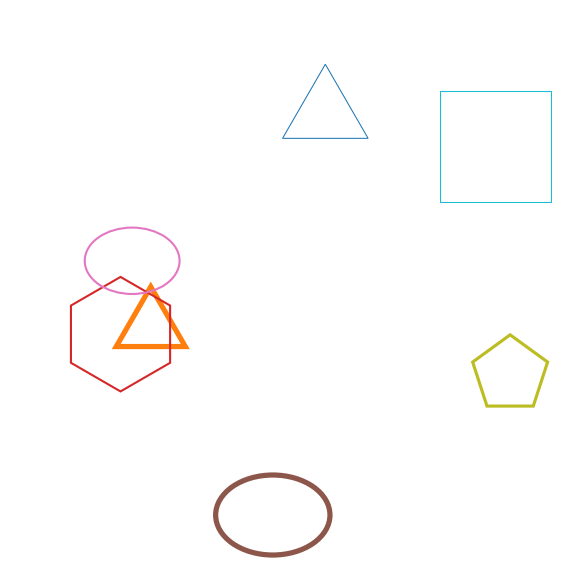[{"shape": "triangle", "thickness": 0.5, "radius": 0.43, "center": [0.563, 0.802]}, {"shape": "triangle", "thickness": 2.5, "radius": 0.35, "center": [0.261, 0.434]}, {"shape": "hexagon", "thickness": 1, "radius": 0.5, "center": [0.209, 0.42]}, {"shape": "oval", "thickness": 2.5, "radius": 0.49, "center": [0.472, 0.107]}, {"shape": "oval", "thickness": 1, "radius": 0.41, "center": [0.229, 0.548]}, {"shape": "pentagon", "thickness": 1.5, "radius": 0.34, "center": [0.883, 0.351]}, {"shape": "square", "thickness": 0.5, "radius": 0.48, "center": [0.858, 0.746]}]